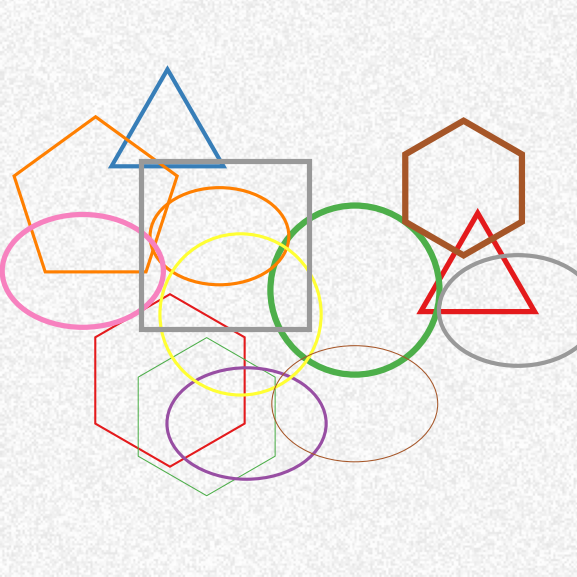[{"shape": "hexagon", "thickness": 1, "radius": 0.75, "center": [0.294, 0.34]}, {"shape": "triangle", "thickness": 2.5, "radius": 0.57, "center": [0.827, 0.516]}, {"shape": "triangle", "thickness": 2, "radius": 0.56, "center": [0.29, 0.767]}, {"shape": "circle", "thickness": 3, "radius": 0.73, "center": [0.615, 0.497]}, {"shape": "hexagon", "thickness": 0.5, "radius": 0.68, "center": [0.358, 0.278]}, {"shape": "oval", "thickness": 1.5, "radius": 0.69, "center": [0.427, 0.266]}, {"shape": "oval", "thickness": 1.5, "radius": 0.6, "center": [0.38, 0.59]}, {"shape": "pentagon", "thickness": 1.5, "radius": 0.74, "center": [0.166, 0.648]}, {"shape": "circle", "thickness": 1.5, "radius": 0.7, "center": [0.417, 0.455]}, {"shape": "oval", "thickness": 0.5, "radius": 0.72, "center": [0.614, 0.3]}, {"shape": "hexagon", "thickness": 3, "radius": 0.58, "center": [0.803, 0.673]}, {"shape": "oval", "thickness": 2.5, "radius": 0.7, "center": [0.143, 0.53]}, {"shape": "square", "thickness": 2.5, "radius": 0.73, "center": [0.389, 0.574]}, {"shape": "oval", "thickness": 2, "radius": 0.68, "center": [0.897, 0.462]}]